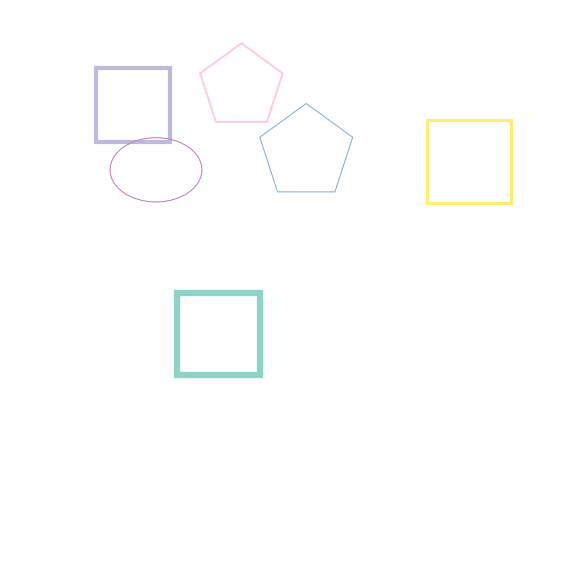[{"shape": "square", "thickness": 3, "radius": 0.36, "center": [0.379, 0.421]}, {"shape": "square", "thickness": 2, "radius": 0.32, "center": [0.231, 0.818]}, {"shape": "pentagon", "thickness": 0.5, "radius": 0.42, "center": [0.53, 0.735]}, {"shape": "pentagon", "thickness": 1, "radius": 0.38, "center": [0.418, 0.849]}, {"shape": "oval", "thickness": 0.5, "radius": 0.4, "center": [0.27, 0.705]}, {"shape": "square", "thickness": 1.5, "radius": 0.36, "center": [0.812, 0.719]}]